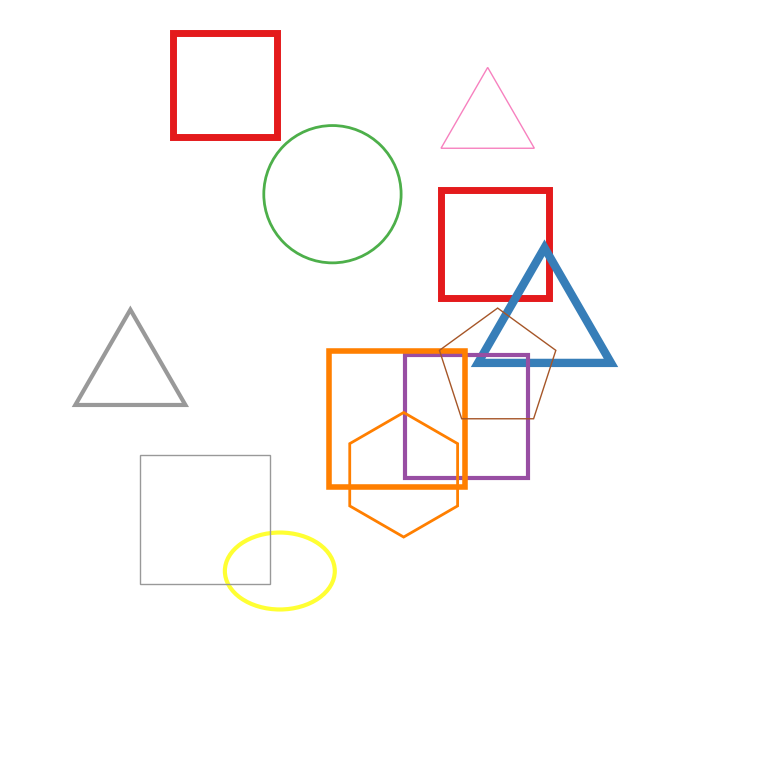[{"shape": "square", "thickness": 2.5, "radius": 0.35, "center": [0.643, 0.683]}, {"shape": "square", "thickness": 2.5, "radius": 0.34, "center": [0.293, 0.89]}, {"shape": "triangle", "thickness": 3, "radius": 0.5, "center": [0.707, 0.579]}, {"shape": "circle", "thickness": 1, "radius": 0.45, "center": [0.432, 0.748]}, {"shape": "square", "thickness": 1.5, "radius": 0.4, "center": [0.606, 0.459]}, {"shape": "hexagon", "thickness": 1, "radius": 0.4, "center": [0.524, 0.383]}, {"shape": "square", "thickness": 2, "radius": 0.44, "center": [0.516, 0.456]}, {"shape": "oval", "thickness": 1.5, "radius": 0.36, "center": [0.363, 0.258]}, {"shape": "pentagon", "thickness": 0.5, "radius": 0.4, "center": [0.646, 0.52]}, {"shape": "triangle", "thickness": 0.5, "radius": 0.35, "center": [0.633, 0.842]}, {"shape": "triangle", "thickness": 1.5, "radius": 0.41, "center": [0.169, 0.515]}, {"shape": "square", "thickness": 0.5, "radius": 0.42, "center": [0.266, 0.325]}]